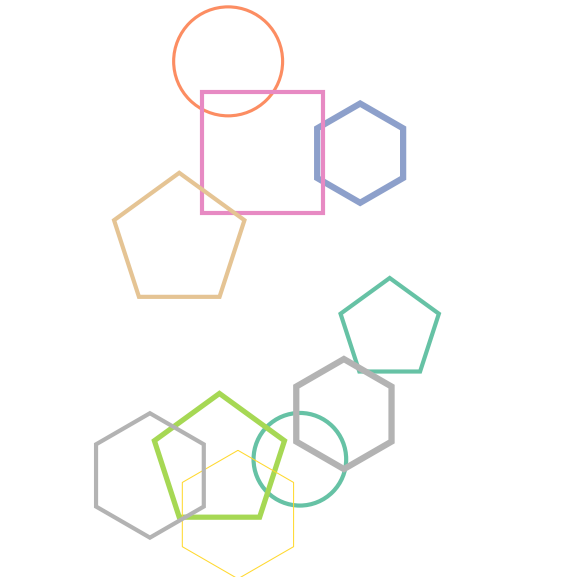[{"shape": "circle", "thickness": 2, "radius": 0.4, "center": [0.519, 0.204]}, {"shape": "pentagon", "thickness": 2, "radius": 0.45, "center": [0.675, 0.428]}, {"shape": "circle", "thickness": 1.5, "radius": 0.47, "center": [0.395, 0.893]}, {"shape": "hexagon", "thickness": 3, "radius": 0.43, "center": [0.624, 0.734]}, {"shape": "square", "thickness": 2, "radius": 0.52, "center": [0.455, 0.736]}, {"shape": "pentagon", "thickness": 2.5, "radius": 0.59, "center": [0.38, 0.199]}, {"shape": "hexagon", "thickness": 0.5, "radius": 0.56, "center": [0.412, 0.108]}, {"shape": "pentagon", "thickness": 2, "radius": 0.59, "center": [0.31, 0.581]}, {"shape": "hexagon", "thickness": 2, "radius": 0.54, "center": [0.26, 0.176]}, {"shape": "hexagon", "thickness": 3, "radius": 0.48, "center": [0.596, 0.282]}]